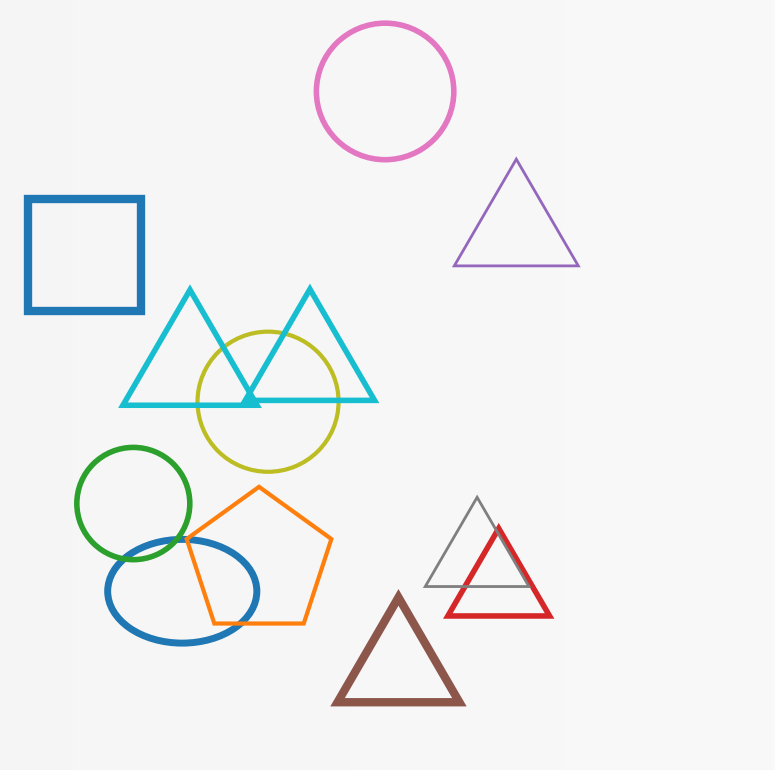[{"shape": "square", "thickness": 3, "radius": 0.36, "center": [0.109, 0.669]}, {"shape": "oval", "thickness": 2.5, "radius": 0.48, "center": [0.235, 0.232]}, {"shape": "pentagon", "thickness": 1.5, "radius": 0.49, "center": [0.334, 0.27]}, {"shape": "circle", "thickness": 2, "radius": 0.36, "center": [0.172, 0.346]}, {"shape": "triangle", "thickness": 2, "radius": 0.38, "center": [0.644, 0.238]}, {"shape": "triangle", "thickness": 1, "radius": 0.46, "center": [0.666, 0.701]}, {"shape": "triangle", "thickness": 3, "radius": 0.45, "center": [0.514, 0.133]}, {"shape": "circle", "thickness": 2, "radius": 0.44, "center": [0.497, 0.881]}, {"shape": "triangle", "thickness": 1, "radius": 0.39, "center": [0.616, 0.277]}, {"shape": "circle", "thickness": 1.5, "radius": 0.45, "center": [0.346, 0.478]}, {"shape": "triangle", "thickness": 2, "radius": 0.5, "center": [0.245, 0.524]}, {"shape": "triangle", "thickness": 2, "radius": 0.48, "center": [0.4, 0.528]}]